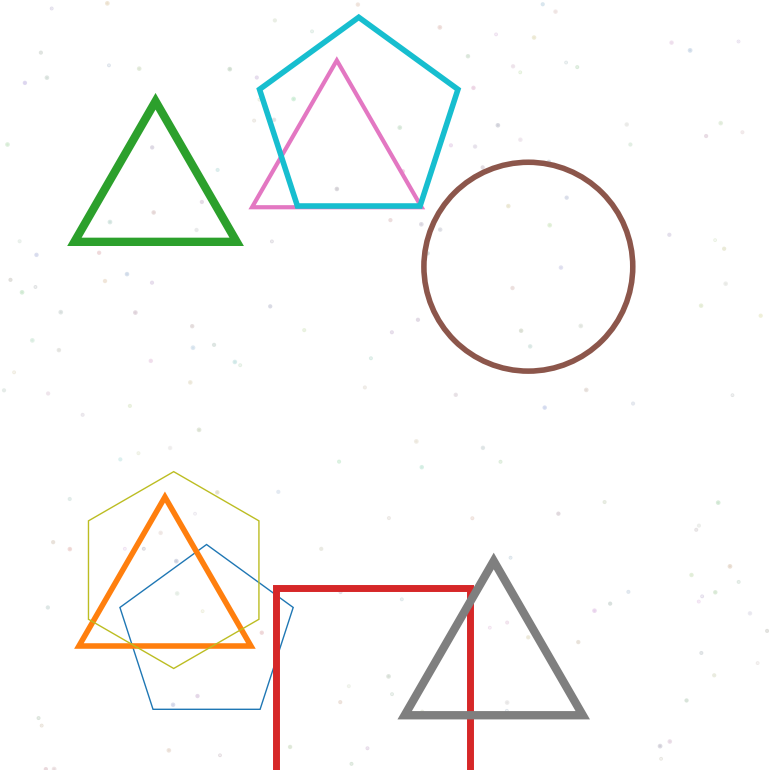[{"shape": "pentagon", "thickness": 0.5, "radius": 0.59, "center": [0.268, 0.175]}, {"shape": "triangle", "thickness": 2, "radius": 0.64, "center": [0.214, 0.226]}, {"shape": "triangle", "thickness": 3, "radius": 0.61, "center": [0.202, 0.747]}, {"shape": "square", "thickness": 2.5, "radius": 0.63, "center": [0.484, 0.11]}, {"shape": "circle", "thickness": 2, "radius": 0.68, "center": [0.686, 0.654]}, {"shape": "triangle", "thickness": 1.5, "radius": 0.64, "center": [0.437, 0.794]}, {"shape": "triangle", "thickness": 3, "radius": 0.67, "center": [0.641, 0.138]}, {"shape": "hexagon", "thickness": 0.5, "radius": 0.64, "center": [0.226, 0.26]}, {"shape": "pentagon", "thickness": 2, "radius": 0.68, "center": [0.466, 0.842]}]